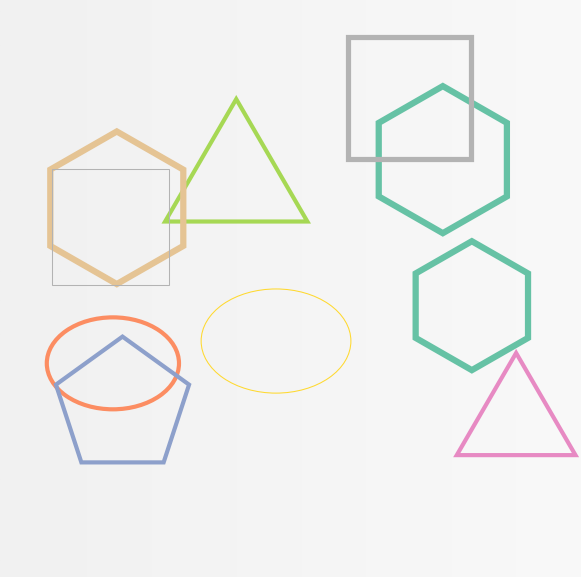[{"shape": "hexagon", "thickness": 3, "radius": 0.56, "center": [0.812, 0.47]}, {"shape": "hexagon", "thickness": 3, "radius": 0.64, "center": [0.762, 0.723]}, {"shape": "oval", "thickness": 2, "radius": 0.57, "center": [0.194, 0.37]}, {"shape": "pentagon", "thickness": 2, "radius": 0.6, "center": [0.211, 0.296]}, {"shape": "triangle", "thickness": 2, "radius": 0.59, "center": [0.888, 0.27]}, {"shape": "triangle", "thickness": 2, "radius": 0.71, "center": [0.406, 0.686]}, {"shape": "oval", "thickness": 0.5, "radius": 0.64, "center": [0.475, 0.409]}, {"shape": "hexagon", "thickness": 3, "radius": 0.66, "center": [0.201, 0.639]}, {"shape": "square", "thickness": 2.5, "radius": 0.53, "center": [0.705, 0.829]}, {"shape": "square", "thickness": 0.5, "radius": 0.5, "center": [0.19, 0.606]}]